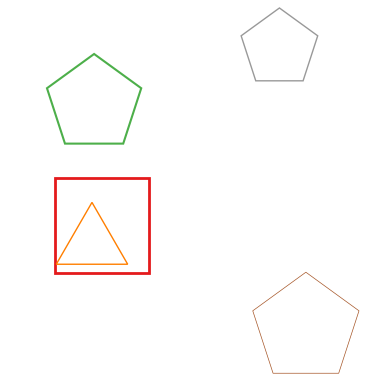[{"shape": "square", "thickness": 2, "radius": 0.61, "center": [0.265, 0.415]}, {"shape": "pentagon", "thickness": 1.5, "radius": 0.64, "center": [0.244, 0.731]}, {"shape": "triangle", "thickness": 1, "radius": 0.54, "center": [0.239, 0.367]}, {"shape": "pentagon", "thickness": 0.5, "radius": 0.73, "center": [0.794, 0.148]}, {"shape": "pentagon", "thickness": 1, "radius": 0.52, "center": [0.726, 0.875]}]